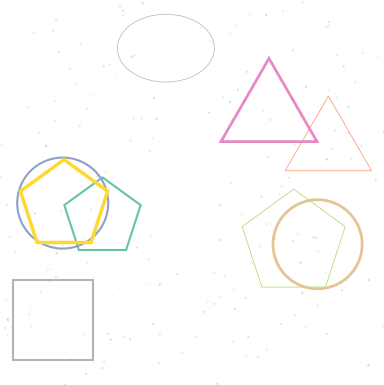[{"shape": "pentagon", "thickness": 1.5, "radius": 0.52, "center": [0.266, 0.435]}, {"shape": "triangle", "thickness": 0.5, "radius": 0.65, "center": [0.853, 0.621]}, {"shape": "circle", "thickness": 1.5, "radius": 0.59, "center": [0.163, 0.472]}, {"shape": "triangle", "thickness": 2, "radius": 0.72, "center": [0.699, 0.704]}, {"shape": "pentagon", "thickness": 0.5, "radius": 0.7, "center": [0.763, 0.368]}, {"shape": "pentagon", "thickness": 2.5, "radius": 0.6, "center": [0.166, 0.466]}, {"shape": "circle", "thickness": 2, "radius": 0.58, "center": [0.825, 0.366]}, {"shape": "oval", "thickness": 0.5, "radius": 0.63, "center": [0.431, 0.875]}, {"shape": "square", "thickness": 1.5, "radius": 0.52, "center": [0.137, 0.168]}]